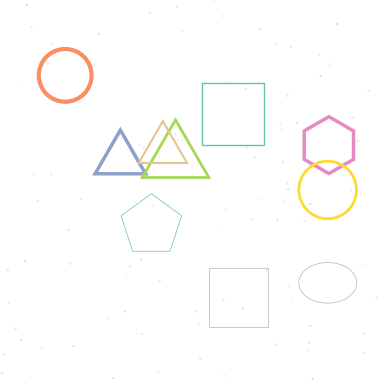[{"shape": "square", "thickness": 1, "radius": 0.41, "center": [0.605, 0.703]}, {"shape": "pentagon", "thickness": 0.5, "radius": 0.41, "center": [0.393, 0.414]}, {"shape": "circle", "thickness": 3, "radius": 0.34, "center": [0.169, 0.804]}, {"shape": "triangle", "thickness": 2.5, "radius": 0.38, "center": [0.313, 0.586]}, {"shape": "hexagon", "thickness": 2.5, "radius": 0.37, "center": [0.854, 0.623]}, {"shape": "triangle", "thickness": 2, "radius": 0.5, "center": [0.456, 0.589]}, {"shape": "circle", "thickness": 2, "radius": 0.37, "center": [0.851, 0.507]}, {"shape": "triangle", "thickness": 1.5, "radius": 0.36, "center": [0.423, 0.613]}, {"shape": "oval", "thickness": 0.5, "radius": 0.38, "center": [0.851, 0.265]}, {"shape": "square", "thickness": 0.5, "radius": 0.38, "center": [0.62, 0.227]}]